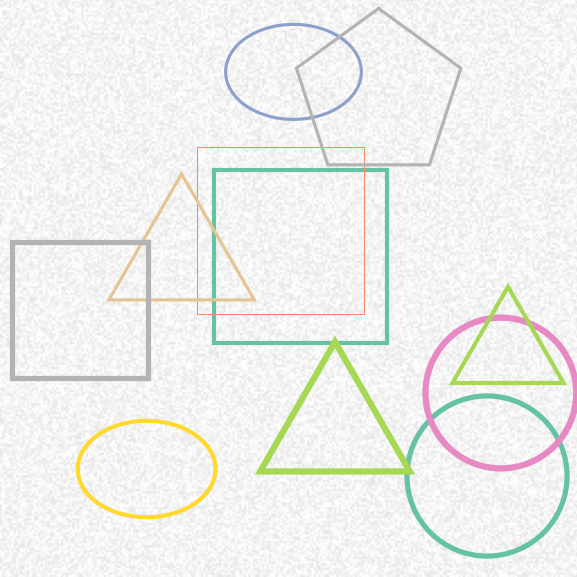[{"shape": "square", "thickness": 2, "radius": 0.75, "center": [0.52, 0.555]}, {"shape": "circle", "thickness": 2.5, "radius": 0.69, "center": [0.843, 0.175]}, {"shape": "square", "thickness": 0.5, "radius": 0.72, "center": [0.485, 0.6]}, {"shape": "oval", "thickness": 1.5, "radius": 0.59, "center": [0.508, 0.875]}, {"shape": "circle", "thickness": 3, "radius": 0.65, "center": [0.867, 0.319]}, {"shape": "triangle", "thickness": 3, "radius": 0.75, "center": [0.58, 0.258]}, {"shape": "triangle", "thickness": 2, "radius": 0.56, "center": [0.88, 0.392]}, {"shape": "oval", "thickness": 2, "radius": 0.6, "center": [0.254, 0.187]}, {"shape": "triangle", "thickness": 1.5, "radius": 0.73, "center": [0.314, 0.553]}, {"shape": "square", "thickness": 2.5, "radius": 0.59, "center": [0.138, 0.462]}, {"shape": "pentagon", "thickness": 1.5, "radius": 0.75, "center": [0.656, 0.835]}]